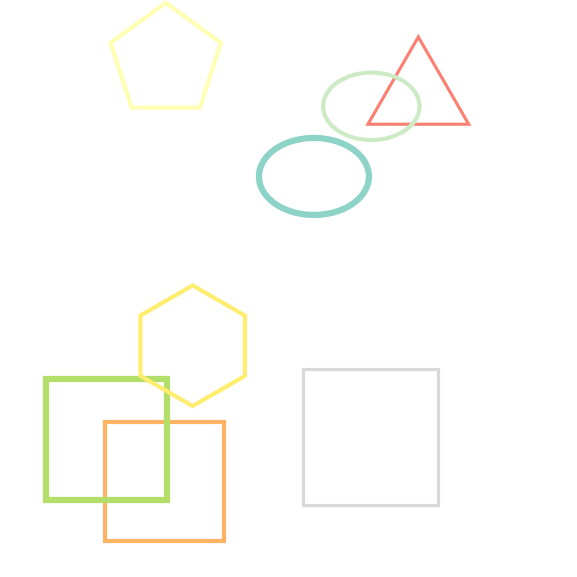[{"shape": "oval", "thickness": 3, "radius": 0.48, "center": [0.544, 0.694]}, {"shape": "pentagon", "thickness": 2, "radius": 0.5, "center": [0.287, 0.894]}, {"shape": "triangle", "thickness": 1.5, "radius": 0.5, "center": [0.724, 0.834]}, {"shape": "square", "thickness": 2, "radius": 0.52, "center": [0.285, 0.165]}, {"shape": "square", "thickness": 3, "radius": 0.52, "center": [0.185, 0.238]}, {"shape": "square", "thickness": 1.5, "radius": 0.59, "center": [0.642, 0.243]}, {"shape": "oval", "thickness": 2, "radius": 0.42, "center": [0.643, 0.815]}, {"shape": "hexagon", "thickness": 2, "radius": 0.52, "center": [0.334, 0.4]}]